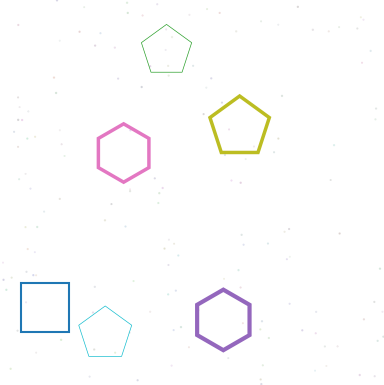[{"shape": "square", "thickness": 1.5, "radius": 0.31, "center": [0.117, 0.202]}, {"shape": "pentagon", "thickness": 0.5, "radius": 0.34, "center": [0.433, 0.868]}, {"shape": "hexagon", "thickness": 3, "radius": 0.39, "center": [0.58, 0.169]}, {"shape": "hexagon", "thickness": 2.5, "radius": 0.38, "center": [0.321, 0.603]}, {"shape": "pentagon", "thickness": 2.5, "radius": 0.41, "center": [0.622, 0.67]}, {"shape": "pentagon", "thickness": 0.5, "radius": 0.36, "center": [0.273, 0.133]}]